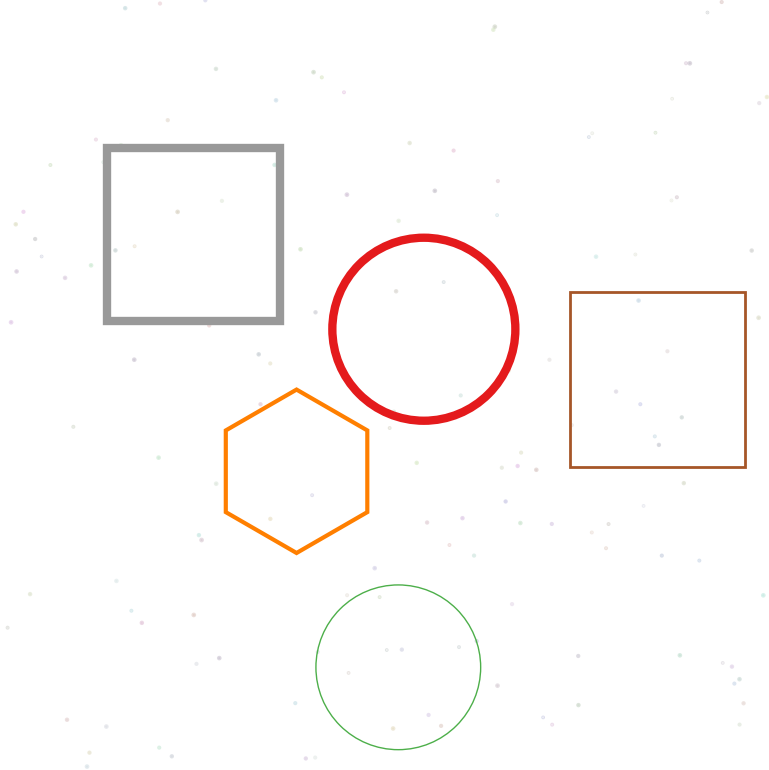[{"shape": "circle", "thickness": 3, "radius": 0.59, "center": [0.55, 0.572]}, {"shape": "circle", "thickness": 0.5, "radius": 0.53, "center": [0.517, 0.133]}, {"shape": "hexagon", "thickness": 1.5, "radius": 0.53, "center": [0.385, 0.388]}, {"shape": "square", "thickness": 1, "radius": 0.57, "center": [0.854, 0.507]}, {"shape": "square", "thickness": 3, "radius": 0.56, "center": [0.251, 0.695]}]